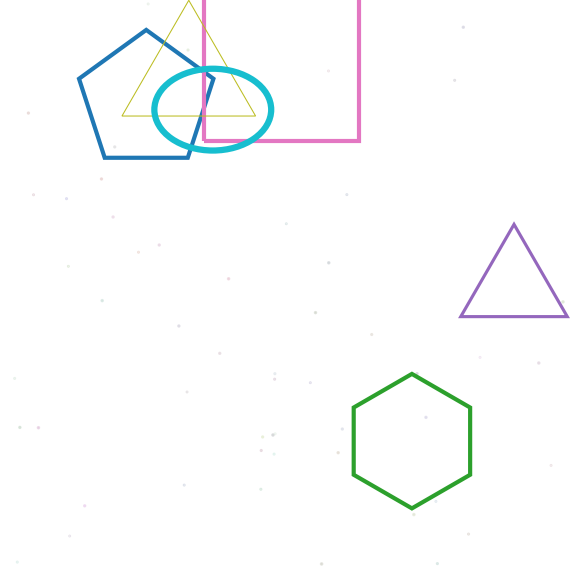[{"shape": "pentagon", "thickness": 2, "radius": 0.61, "center": [0.253, 0.825]}, {"shape": "hexagon", "thickness": 2, "radius": 0.58, "center": [0.713, 0.235]}, {"shape": "triangle", "thickness": 1.5, "radius": 0.53, "center": [0.89, 0.504]}, {"shape": "square", "thickness": 2, "radius": 0.67, "center": [0.487, 0.889]}, {"shape": "triangle", "thickness": 0.5, "radius": 0.67, "center": [0.327, 0.865]}, {"shape": "oval", "thickness": 3, "radius": 0.51, "center": [0.368, 0.809]}]